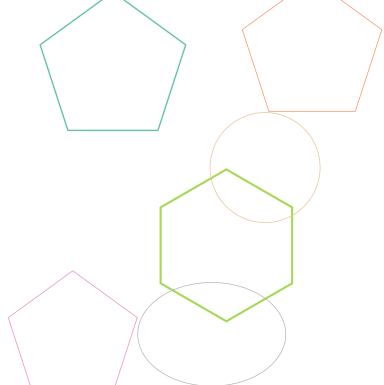[{"shape": "pentagon", "thickness": 1, "radius": 0.99, "center": [0.293, 0.822]}, {"shape": "pentagon", "thickness": 0.5, "radius": 0.95, "center": [0.811, 0.864]}, {"shape": "pentagon", "thickness": 0.5, "radius": 0.88, "center": [0.189, 0.12]}, {"shape": "hexagon", "thickness": 1.5, "radius": 0.99, "center": [0.588, 0.363]}, {"shape": "circle", "thickness": 0.5, "radius": 0.71, "center": [0.689, 0.565]}, {"shape": "oval", "thickness": 0.5, "radius": 0.96, "center": [0.55, 0.132]}]